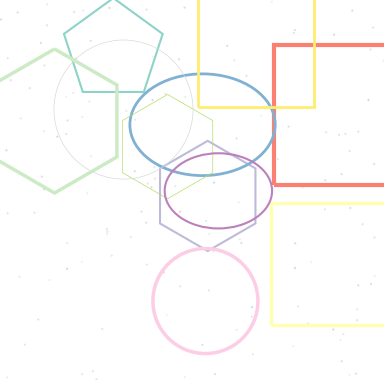[{"shape": "pentagon", "thickness": 1.5, "radius": 0.67, "center": [0.294, 0.87]}, {"shape": "square", "thickness": 2.5, "radius": 0.79, "center": [0.862, 0.313]}, {"shape": "hexagon", "thickness": 1.5, "radius": 0.72, "center": [0.54, 0.491]}, {"shape": "square", "thickness": 3, "radius": 0.91, "center": [0.893, 0.702]}, {"shape": "oval", "thickness": 2, "radius": 0.94, "center": [0.526, 0.676]}, {"shape": "hexagon", "thickness": 0.5, "radius": 0.68, "center": [0.435, 0.619]}, {"shape": "circle", "thickness": 2.5, "radius": 0.68, "center": [0.534, 0.218]}, {"shape": "circle", "thickness": 0.5, "radius": 0.9, "center": [0.321, 0.715]}, {"shape": "oval", "thickness": 1.5, "radius": 0.7, "center": [0.567, 0.504]}, {"shape": "hexagon", "thickness": 2.5, "radius": 0.94, "center": [0.142, 0.686]}, {"shape": "square", "thickness": 2, "radius": 0.76, "center": [0.665, 0.873]}]